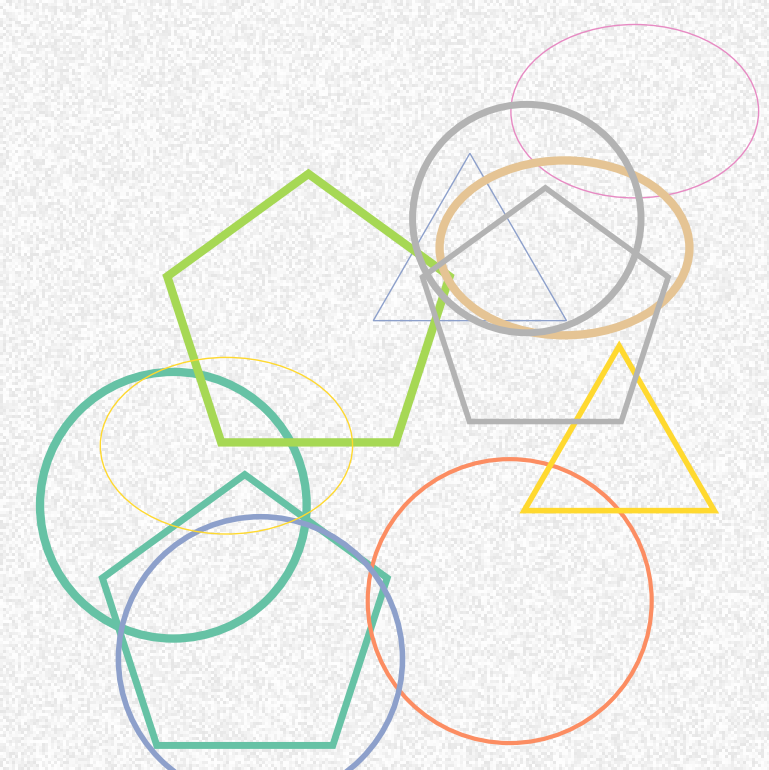[{"shape": "pentagon", "thickness": 2.5, "radius": 0.97, "center": [0.318, 0.189]}, {"shape": "circle", "thickness": 3, "radius": 0.87, "center": [0.225, 0.344]}, {"shape": "circle", "thickness": 1.5, "radius": 0.92, "center": [0.662, 0.219]}, {"shape": "circle", "thickness": 2, "radius": 0.92, "center": [0.338, 0.144]}, {"shape": "triangle", "thickness": 0.5, "radius": 0.72, "center": [0.61, 0.656]}, {"shape": "oval", "thickness": 0.5, "radius": 0.8, "center": [0.824, 0.856]}, {"shape": "pentagon", "thickness": 3, "radius": 0.96, "center": [0.401, 0.581]}, {"shape": "oval", "thickness": 0.5, "radius": 0.82, "center": [0.294, 0.421]}, {"shape": "triangle", "thickness": 2, "radius": 0.71, "center": [0.804, 0.408]}, {"shape": "oval", "thickness": 3, "radius": 0.81, "center": [0.733, 0.678]}, {"shape": "pentagon", "thickness": 2, "radius": 0.84, "center": [0.708, 0.588]}, {"shape": "circle", "thickness": 2.5, "radius": 0.74, "center": [0.684, 0.716]}]